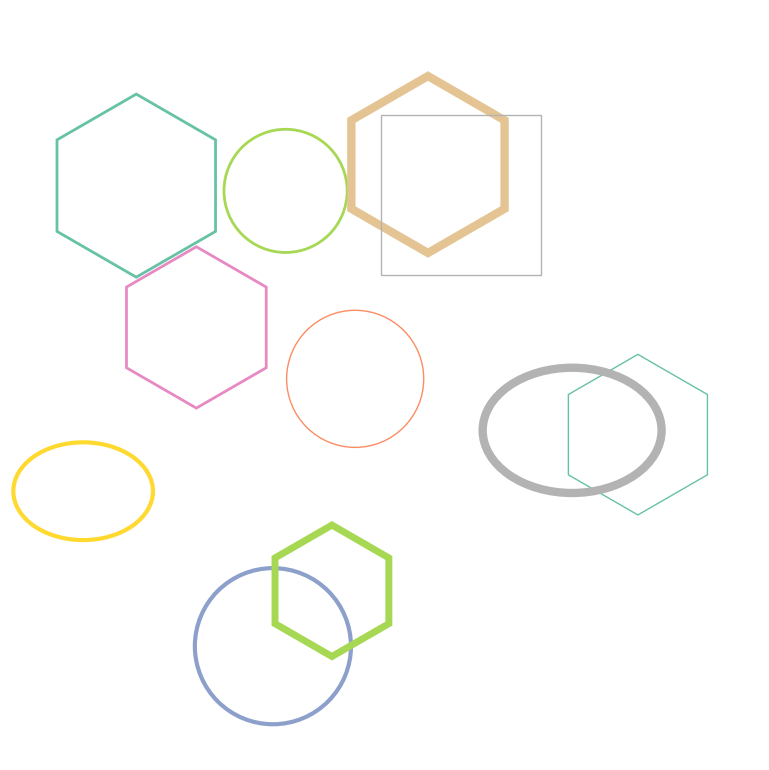[{"shape": "hexagon", "thickness": 0.5, "radius": 0.52, "center": [0.828, 0.436]}, {"shape": "hexagon", "thickness": 1, "radius": 0.59, "center": [0.177, 0.759]}, {"shape": "circle", "thickness": 0.5, "radius": 0.45, "center": [0.461, 0.508]}, {"shape": "circle", "thickness": 1.5, "radius": 0.51, "center": [0.354, 0.161]}, {"shape": "hexagon", "thickness": 1, "radius": 0.52, "center": [0.255, 0.575]}, {"shape": "circle", "thickness": 1, "radius": 0.4, "center": [0.371, 0.752]}, {"shape": "hexagon", "thickness": 2.5, "radius": 0.43, "center": [0.431, 0.233]}, {"shape": "oval", "thickness": 1.5, "radius": 0.45, "center": [0.108, 0.362]}, {"shape": "hexagon", "thickness": 3, "radius": 0.57, "center": [0.556, 0.786]}, {"shape": "oval", "thickness": 3, "radius": 0.58, "center": [0.743, 0.441]}, {"shape": "square", "thickness": 0.5, "radius": 0.52, "center": [0.599, 0.747]}]